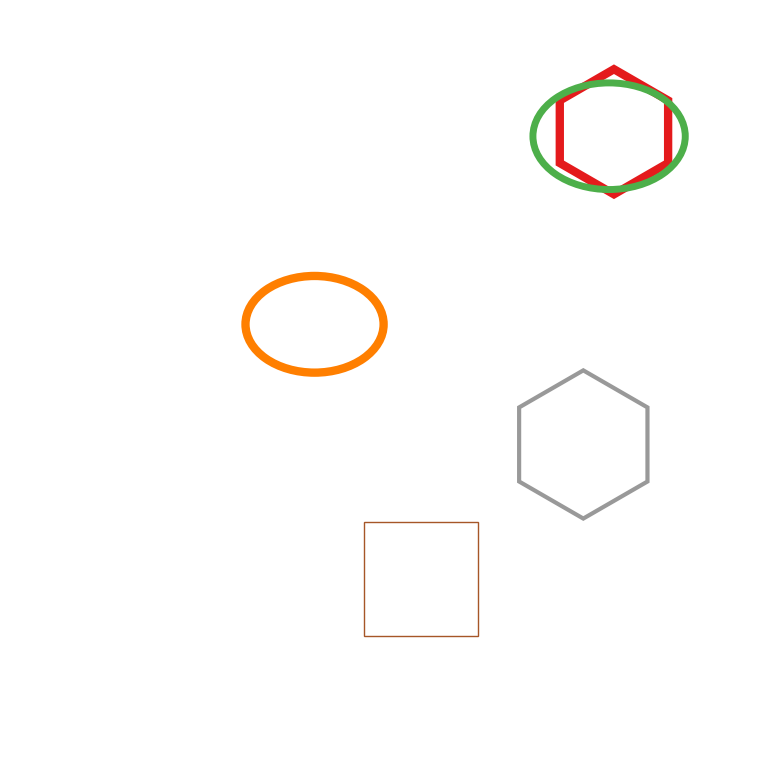[{"shape": "hexagon", "thickness": 3, "radius": 0.41, "center": [0.797, 0.829]}, {"shape": "oval", "thickness": 2.5, "radius": 0.49, "center": [0.791, 0.823]}, {"shape": "oval", "thickness": 3, "radius": 0.45, "center": [0.409, 0.579]}, {"shape": "square", "thickness": 0.5, "radius": 0.37, "center": [0.547, 0.248]}, {"shape": "hexagon", "thickness": 1.5, "radius": 0.48, "center": [0.758, 0.423]}]